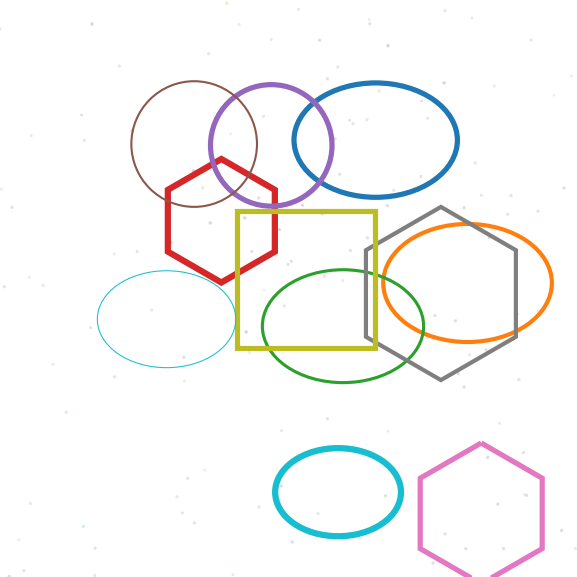[{"shape": "oval", "thickness": 2.5, "radius": 0.71, "center": [0.651, 0.757]}, {"shape": "oval", "thickness": 2, "radius": 0.73, "center": [0.81, 0.509]}, {"shape": "oval", "thickness": 1.5, "radius": 0.7, "center": [0.594, 0.434]}, {"shape": "hexagon", "thickness": 3, "radius": 0.53, "center": [0.383, 0.617]}, {"shape": "circle", "thickness": 2.5, "radius": 0.53, "center": [0.47, 0.747]}, {"shape": "circle", "thickness": 1, "radius": 0.54, "center": [0.336, 0.75]}, {"shape": "hexagon", "thickness": 2.5, "radius": 0.61, "center": [0.833, 0.11]}, {"shape": "hexagon", "thickness": 2, "radius": 0.75, "center": [0.763, 0.491]}, {"shape": "square", "thickness": 2.5, "radius": 0.59, "center": [0.53, 0.515]}, {"shape": "oval", "thickness": 3, "radius": 0.54, "center": [0.585, 0.147]}, {"shape": "oval", "thickness": 0.5, "radius": 0.6, "center": [0.288, 0.446]}]